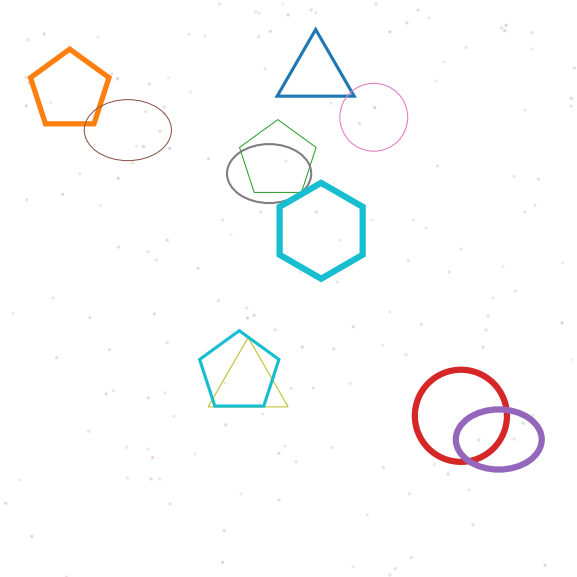[{"shape": "triangle", "thickness": 1.5, "radius": 0.38, "center": [0.547, 0.871]}, {"shape": "pentagon", "thickness": 2.5, "radius": 0.36, "center": [0.121, 0.843]}, {"shape": "pentagon", "thickness": 0.5, "radius": 0.35, "center": [0.481, 0.722]}, {"shape": "circle", "thickness": 3, "radius": 0.4, "center": [0.798, 0.279]}, {"shape": "oval", "thickness": 3, "radius": 0.37, "center": [0.864, 0.238]}, {"shape": "oval", "thickness": 0.5, "radius": 0.38, "center": [0.221, 0.774]}, {"shape": "circle", "thickness": 0.5, "radius": 0.29, "center": [0.647, 0.796]}, {"shape": "oval", "thickness": 1, "radius": 0.36, "center": [0.466, 0.699]}, {"shape": "triangle", "thickness": 0.5, "radius": 0.4, "center": [0.43, 0.335]}, {"shape": "pentagon", "thickness": 1.5, "radius": 0.36, "center": [0.414, 0.354]}, {"shape": "hexagon", "thickness": 3, "radius": 0.42, "center": [0.556, 0.599]}]